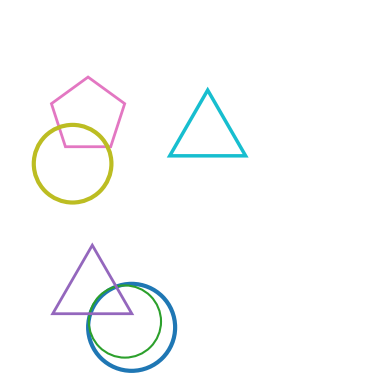[{"shape": "circle", "thickness": 3, "radius": 0.56, "center": [0.342, 0.15]}, {"shape": "circle", "thickness": 1.5, "radius": 0.47, "center": [0.325, 0.165]}, {"shape": "triangle", "thickness": 2, "radius": 0.59, "center": [0.24, 0.244]}, {"shape": "pentagon", "thickness": 2, "radius": 0.5, "center": [0.229, 0.7]}, {"shape": "circle", "thickness": 3, "radius": 0.5, "center": [0.189, 0.575]}, {"shape": "triangle", "thickness": 2.5, "radius": 0.57, "center": [0.539, 0.652]}]